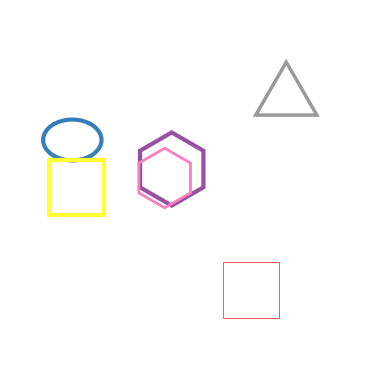[{"shape": "square", "thickness": 0.5, "radius": 0.36, "center": [0.652, 0.246]}, {"shape": "oval", "thickness": 3, "radius": 0.38, "center": [0.188, 0.636]}, {"shape": "hexagon", "thickness": 3, "radius": 0.48, "center": [0.446, 0.561]}, {"shape": "square", "thickness": 3, "radius": 0.35, "center": [0.199, 0.513]}, {"shape": "hexagon", "thickness": 2, "radius": 0.39, "center": [0.428, 0.538]}, {"shape": "triangle", "thickness": 2.5, "radius": 0.46, "center": [0.744, 0.747]}]